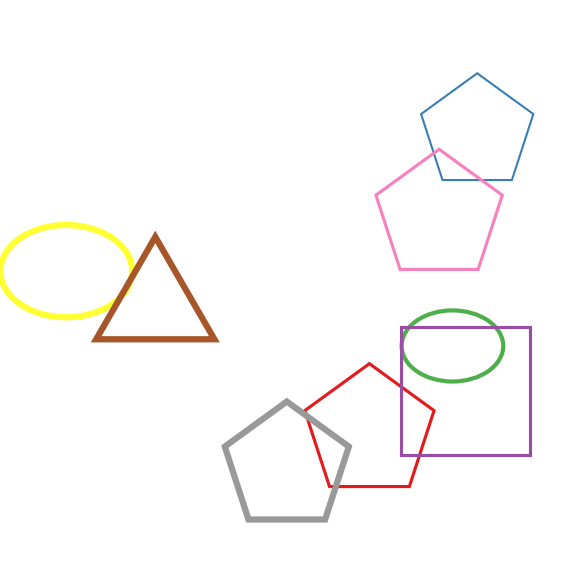[{"shape": "pentagon", "thickness": 1.5, "radius": 0.59, "center": [0.64, 0.252]}, {"shape": "pentagon", "thickness": 1, "radius": 0.51, "center": [0.826, 0.77]}, {"shape": "oval", "thickness": 2, "radius": 0.44, "center": [0.783, 0.4]}, {"shape": "square", "thickness": 1.5, "radius": 0.56, "center": [0.806, 0.322]}, {"shape": "oval", "thickness": 3, "radius": 0.57, "center": [0.115, 0.53]}, {"shape": "triangle", "thickness": 3, "radius": 0.59, "center": [0.269, 0.471]}, {"shape": "pentagon", "thickness": 1.5, "radius": 0.58, "center": [0.76, 0.626]}, {"shape": "pentagon", "thickness": 3, "radius": 0.56, "center": [0.497, 0.191]}]